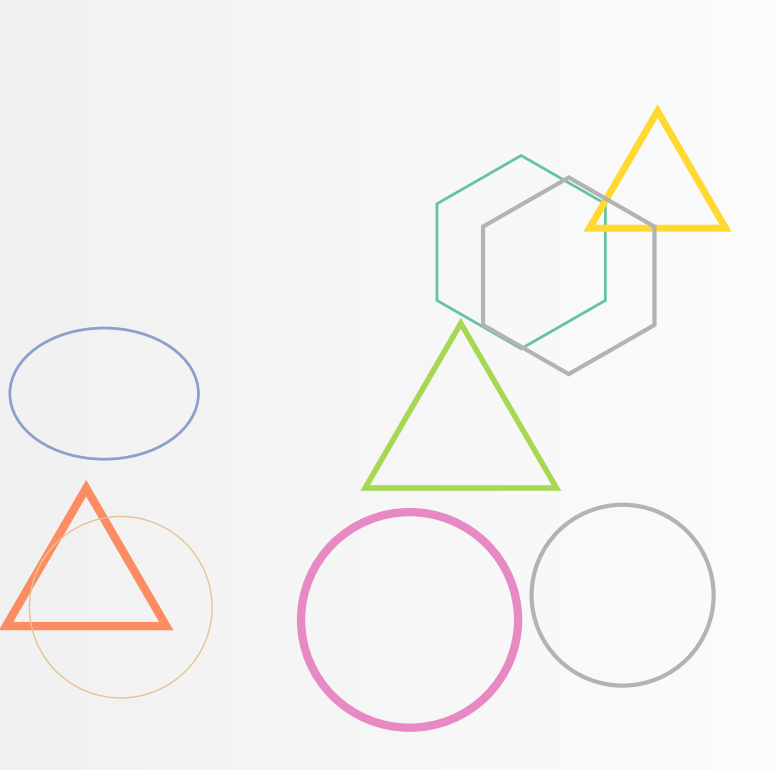[{"shape": "hexagon", "thickness": 1, "radius": 0.63, "center": [0.672, 0.673]}, {"shape": "triangle", "thickness": 3, "radius": 0.6, "center": [0.111, 0.247]}, {"shape": "oval", "thickness": 1, "radius": 0.61, "center": [0.134, 0.489]}, {"shape": "circle", "thickness": 3, "radius": 0.7, "center": [0.528, 0.195]}, {"shape": "triangle", "thickness": 2, "radius": 0.71, "center": [0.595, 0.438]}, {"shape": "triangle", "thickness": 2.5, "radius": 0.51, "center": [0.848, 0.754]}, {"shape": "circle", "thickness": 0.5, "radius": 0.59, "center": [0.156, 0.211]}, {"shape": "circle", "thickness": 1.5, "radius": 0.59, "center": [0.803, 0.227]}, {"shape": "hexagon", "thickness": 1.5, "radius": 0.64, "center": [0.734, 0.642]}]